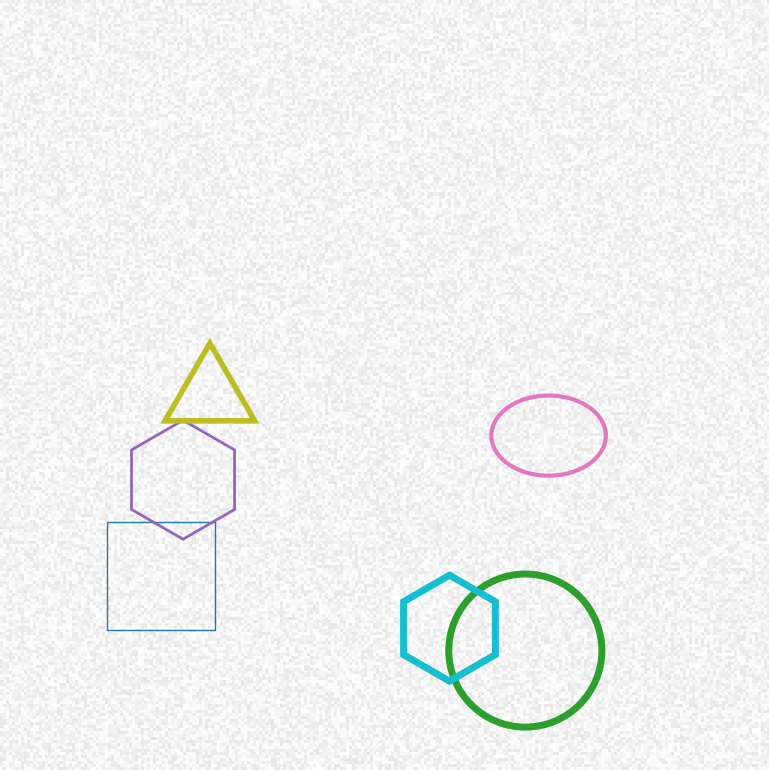[{"shape": "square", "thickness": 0.5, "radius": 0.35, "center": [0.209, 0.252]}, {"shape": "circle", "thickness": 2.5, "radius": 0.5, "center": [0.682, 0.155]}, {"shape": "hexagon", "thickness": 1, "radius": 0.39, "center": [0.238, 0.377]}, {"shape": "oval", "thickness": 1.5, "radius": 0.37, "center": [0.712, 0.434]}, {"shape": "triangle", "thickness": 2, "radius": 0.34, "center": [0.273, 0.487]}, {"shape": "hexagon", "thickness": 2.5, "radius": 0.34, "center": [0.584, 0.184]}]